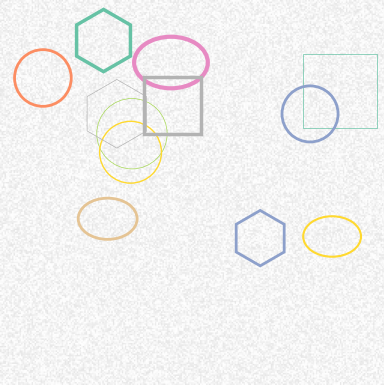[{"shape": "hexagon", "thickness": 2.5, "radius": 0.4, "center": [0.269, 0.895]}, {"shape": "square", "thickness": 0.5, "radius": 0.48, "center": [0.883, 0.764]}, {"shape": "circle", "thickness": 2, "radius": 0.37, "center": [0.111, 0.797]}, {"shape": "hexagon", "thickness": 2, "radius": 0.36, "center": [0.676, 0.381]}, {"shape": "circle", "thickness": 2, "radius": 0.36, "center": [0.805, 0.704]}, {"shape": "oval", "thickness": 3, "radius": 0.48, "center": [0.444, 0.838]}, {"shape": "circle", "thickness": 0.5, "radius": 0.46, "center": [0.343, 0.653]}, {"shape": "circle", "thickness": 1, "radius": 0.4, "center": [0.339, 0.605]}, {"shape": "oval", "thickness": 1.5, "radius": 0.38, "center": [0.863, 0.386]}, {"shape": "oval", "thickness": 2, "radius": 0.38, "center": [0.28, 0.432]}, {"shape": "square", "thickness": 2.5, "radius": 0.37, "center": [0.448, 0.726]}, {"shape": "hexagon", "thickness": 0.5, "radius": 0.45, "center": [0.303, 0.704]}]